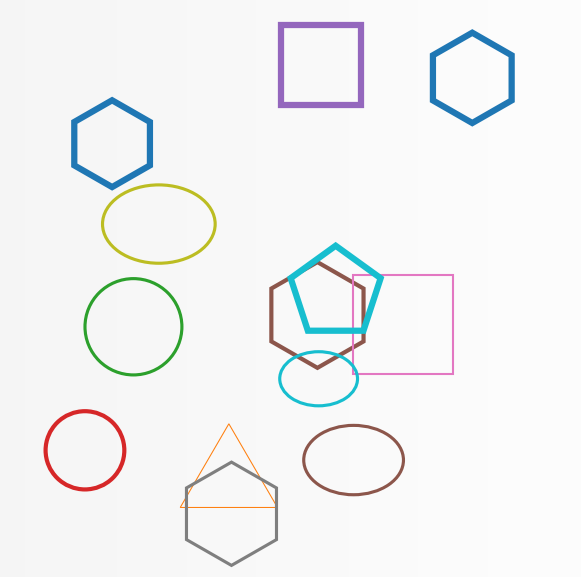[{"shape": "hexagon", "thickness": 3, "radius": 0.39, "center": [0.813, 0.864]}, {"shape": "hexagon", "thickness": 3, "radius": 0.38, "center": [0.193, 0.75]}, {"shape": "triangle", "thickness": 0.5, "radius": 0.48, "center": [0.394, 0.169]}, {"shape": "circle", "thickness": 1.5, "radius": 0.42, "center": [0.23, 0.433]}, {"shape": "circle", "thickness": 2, "radius": 0.34, "center": [0.146, 0.219]}, {"shape": "square", "thickness": 3, "radius": 0.35, "center": [0.552, 0.887]}, {"shape": "hexagon", "thickness": 2, "radius": 0.46, "center": [0.546, 0.454]}, {"shape": "oval", "thickness": 1.5, "radius": 0.43, "center": [0.608, 0.202]}, {"shape": "square", "thickness": 1, "radius": 0.43, "center": [0.693, 0.438]}, {"shape": "hexagon", "thickness": 1.5, "radius": 0.45, "center": [0.398, 0.109]}, {"shape": "oval", "thickness": 1.5, "radius": 0.48, "center": [0.273, 0.611]}, {"shape": "oval", "thickness": 1.5, "radius": 0.33, "center": [0.548, 0.343]}, {"shape": "pentagon", "thickness": 3, "radius": 0.41, "center": [0.577, 0.492]}]